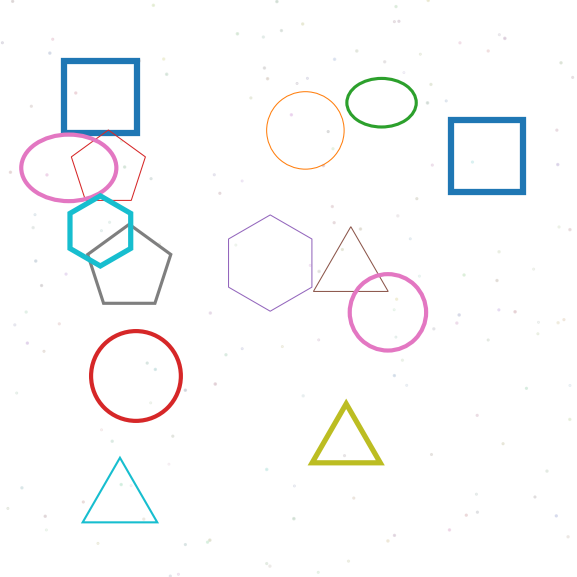[{"shape": "square", "thickness": 3, "radius": 0.32, "center": [0.174, 0.831]}, {"shape": "square", "thickness": 3, "radius": 0.31, "center": [0.843, 0.729]}, {"shape": "circle", "thickness": 0.5, "radius": 0.34, "center": [0.529, 0.773]}, {"shape": "oval", "thickness": 1.5, "radius": 0.3, "center": [0.661, 0.821]}, {"shape": "pentagon", "thickness": 0.5, "radius": 0.34, "center": [0.188, 0.707]}, {"shape": "circle", "thickness": 2, "radius": 0.39, "center": [0.235, 0.348]}, {"shape": "hexagon", "thickness": 0.5, "radius": 0.42, "center": [0.468, 0.544]}, {"shape": "triangle", "thickness": 0.5, "radius": 0.37, "center": [0.607, 0.532]}, {"shape": "oval", "thickness": 2, "radius": 0.41, "center": [0.119, 0.708]}, {"shape": "circle", "thickness": 2, "radius": 0.33, "center": [0.672, 0.458]}, {"shape": "pentagon", "thickness": 1.5, "radius": 0.38, "center": [0.224, 0.535]}, {"shape": "triangle", "thickness": 2.5, "radius": 0.34, "center": [0.599, 0.232]}, {"shape": "hexagon", "thickness": 2.5, "radius": 0.3, "center": [0.174, 0.599]}, {"shape": "triangle", "thickness": 1, "radius": 0.37, "center": [0.208, 0.132]}]